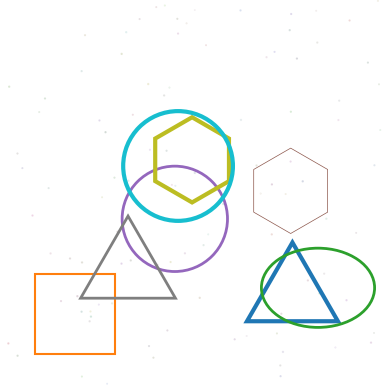[{"shape": "triangle", "thickness": 3, "radius": 0.68, "center": [0.76, 0.234]}, {"shape": "square", "thickness": 1.5, "radius": 0.52, "center": [0.195, 0.184]}, {"shape": "oval", "thickness": 2, "radius": 0.74, "center": [0.826, 0.252]}, {"shape": "circle", "thickness": 2, "radius": 0.68, "center": [0.454, 0.432]}, {"shape": "hexagon", "thickness": 0.5, "radius": 0.55, "center": [0.755, 0.504]}, {"shape": "triangle", "thickness": 2, "radius": 0.71, "center": [0.333, 0.297]}, {"shape": "hexagon", "thickness": 3, "radius": 0.55, "center": [0.499, 0.585]}, {"shape": "circle", "thickness": 3, "radius": 0.71, "center": [0.462, 0.569]}]